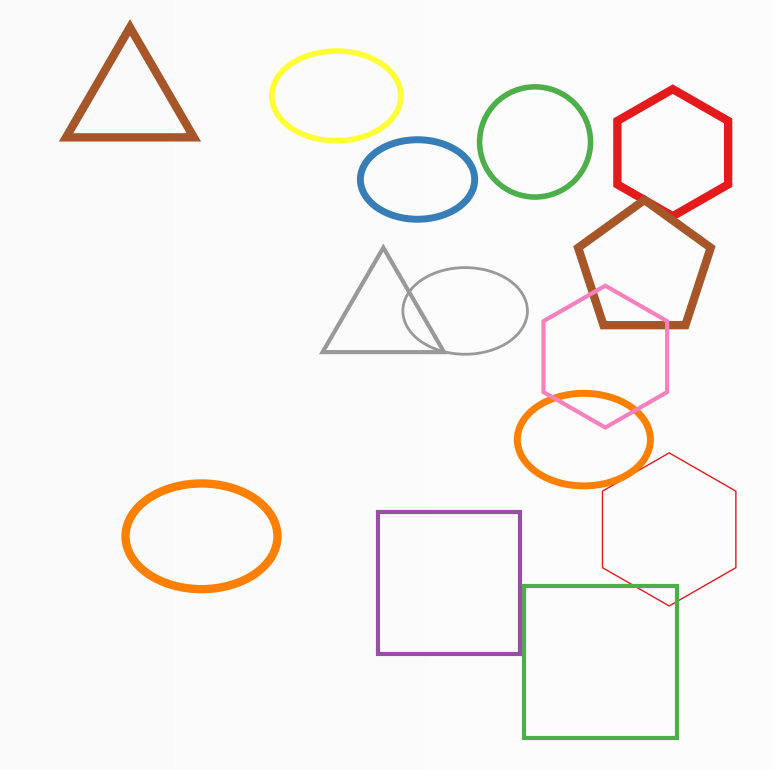[{"shape": "hexagon", "thickness": 0.5, "radius": 0.5, "center": [0.863, 0.312]}, {"shape": "hexagon", "thickness": 3, "radius": 0.41, "center": [0.868, 0.802]}, {"shape": "oval", "thickness": 2.5, "radius": 0.37, "center": [0.539, 0.767]}, {"shape": "circle", "thickness": 2, "radius": 0.36, "center": [0.69, 0.816]}, {"shape": "square", "thickness": 1.5, "radius": 0.49, "center": [0.775, 0.141]}, {"shape": "square", "thickness": 1.5, "radius": 0.46, "center": [0.579, 0.243]}, {"shape": "oval", "thickness": 3, "radius": 0.49, "center": [0.26, 0.303]}, {"shape": "oval", "thickness": 2.5, "radius": 0.43, "center": [0.753, 0.429]}, {"shape": "oval", "thickness": 2, "radius": 0.42, "center": [0.434, 0.875]}, {"shape": "pentagon", "thickness": 3, "radius": 0.45, "center": [0.832, 0.65]}, {"shape": "triangle", "thickness": 3, "radius": 0.48, "center": [0.168, 0.869]}, {"shape": "hexagon", "thickness": 1.5, "radius": 0.46, "center": [0.781, 0.537]}, {"shape": "oval", "thickness": 1, "radius": 0.4, "center": [0.6, 0.596]}, {"shape": "triangle", "thickness": 1.5, "radius": 0.45, "center": [0.495, 0.588]}]